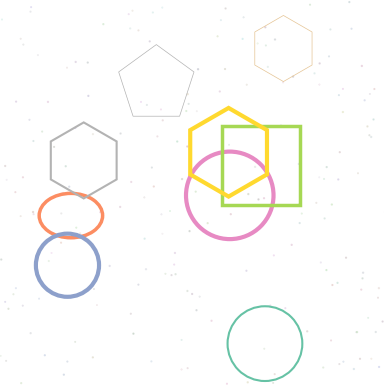[{"shape": "circle", "thickness": 1.5, "radius": 0.49, "center": [0.688, 0.107]}, {"shape": "oval", "thickness": 2.5, "radius": 0.41, "center": [0.184, 0.44]}, {"shape": "circle", "thickness": 3, "radius": 0.41, "center": [0.175, 0.311]}, {"shape": "circle", "thickness": 3, "radius": 0.57, "center": [0.597, 0.493]}, {"shape": "square", "thickness": 2.5, "radius": 0.51, "center": [0.678, 0.569]}, {"shape": "hexagon", "thickness": 3, "radius": 0.58, "center": [0.594, 0.605]}, {"shape": "hexagon", "thickness": 0.5, "radius": 0.43, "center": [0.736, 0.874]}, {"shape": "hexagon", "thickness": 1.5, "radius": 0.49, "center": [0.217, 0.583]}, {"shape": "pentagon", "thickness": 0.5, "radius": 0.51, "center": [0.406, 0.781]}]